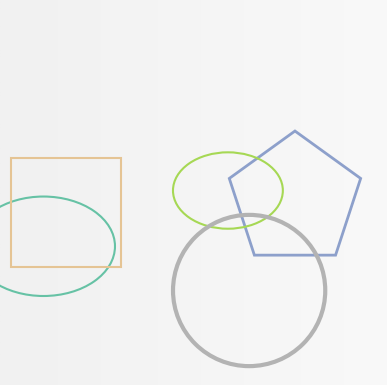[{"shape": "oval", "thickness": 1.5, "radius": 0.92, "center": [0.112, 0.36]}, {"shape": "pentagon", "thickness": 2, "radius": 0.89, "center": [0.761, 0.481]}, {"shape": "oval", "thickness": 1.5, "radius": 0.71, "center": [0.588, 0.505]}, {"shape": "square", "thickness": 1.5, "radius": 0.71, "center": [0.169, 0.448]}, {"shape": "circle", "thickness": 3, "radius": 0.98, "center": [0.643, 0.245]}]